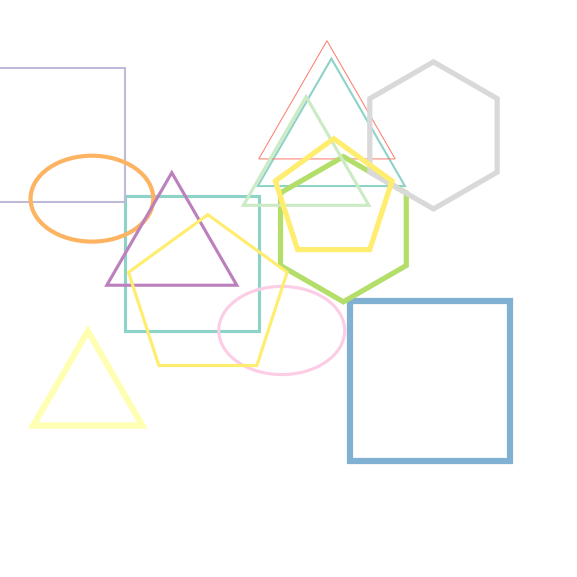[{"shape": "triangle", "thickness": 1, "radius": 0.74, "center": [0.574, 0.751]}, {"shape": "square", "thickness": 1.5, "radius": 0.58, "center": [0.332, 0.543]}, {"shape": "triangle", "thickness": 3, "radius": 0.55, "center": [0.152, 0.317]}, {"shape": "square", "thickness": 1, "radius": 0.58, "center": [0.101, 0.765]}, {"shape": "triangle", "thickness": 0.5, "radius": 0.68, "center": [0.566, 0.792]}, {"shape": "square", "thickness": 3, "radius": 0.69, "center": [0.744, 0.34]}, {"shape": "oval", "thickness": 2, "radius": 0.53, "center": [0.159, 0.655]}, {"shape": "hexagon", "thickness": 2.5, "radius": 0.63, "center": [0.595, 0.602]}, {"shape": "oval", "thickness": 1.5, "radius": 0.55, "center": [0.488, 0.427]}, {"shape": "hexagon", "thickness": 2.5, "radius": 0.64, "center": [0.751, 0.765]}, {"shape": "triangle", "thickness": 1.5, "radius": 0.65, "center": [0.297, 0.57]}, {"shape": "triangle", "thickness": 1.5, "radius": 0.63, "center": [0.53, 0.706]}, {"shape": "pentagon", "thickness": 1.5, "radius": 0.72, "center": [0.36, 0.483]}, {"shape": "pentagon", "thickness": 2.5, "radius": 0.53, "center": [0.578, 0.653]}]